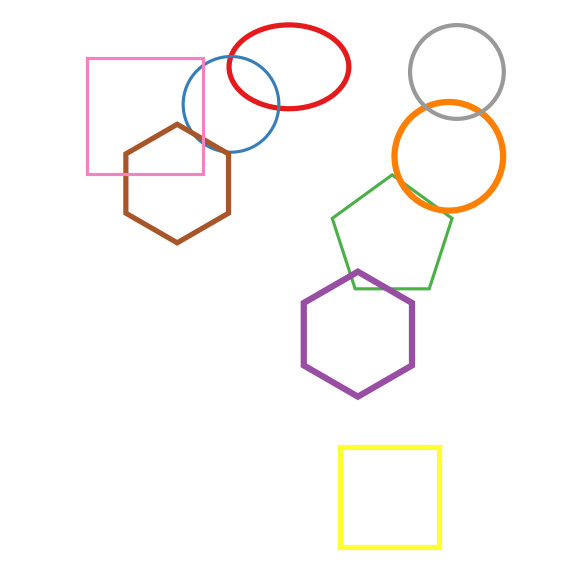[{"shape": "oval", "thickness": 2.5, "radius": 0.52, "center": [0.5, 0.883]}, {"shape": "circle", "thickness": 1.5, "radius": 0.41, "center": [0.4, 0.818]}, {"shape": "pentagon", "thickness": 1.5, "radius": 0.55, "center": [0.679, 0.587]}, {"shape": "hexagon", "thickness": 3, "radius": 0.54, "center": [0.62, 0.42]}, {"shape": "circle", "thickness": 3, "radius": 0.47, "center": [0.777, 0.728]}, {"shape": "square", "thickness": 2.5, "radius": 0.43, "center": [0.674, 0.139]}, {"shape": "hexagon", "thickness": 2.5, "radius": 0.51, "center": [0.307, 0.681]}, {"shape": "square", "thickness": 1.5, "radius": 0.5, "center": [0.251, 0.798]}, {"shape": "circle", "thickness": 2, "radius": 0.41, "center": [0.791, 0.874]}]